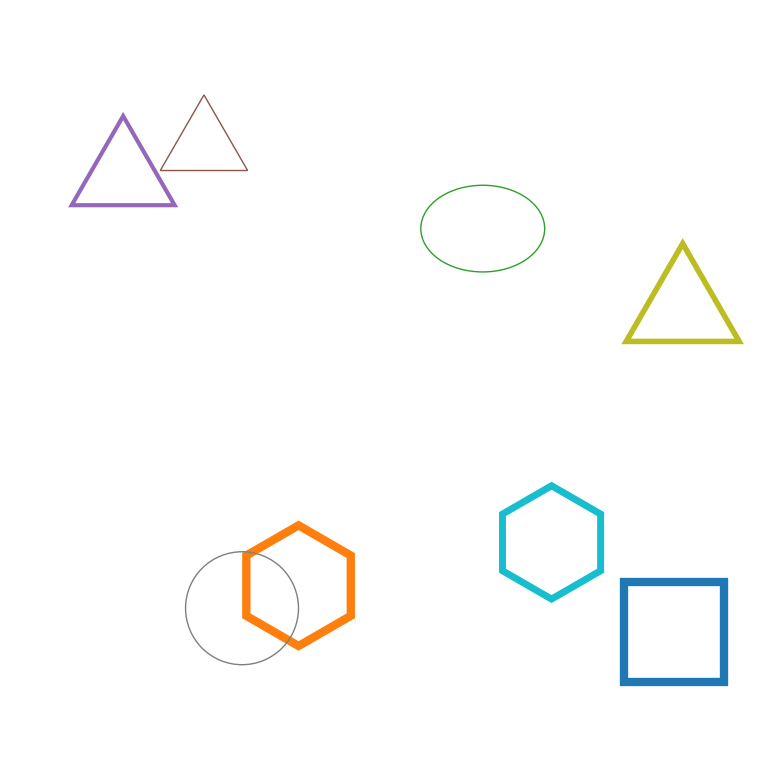[{"shape": "square", "thickness": 3, "radius": 0.32, "center": [0.875, 0.179]}, {"shape": "hexagon", "thickness": 3, "radius": 0.39, "center": [0.388, 0.239]}, {"shape": "oval", "thickness": 0.5, "radius": 0.4, "center": [0.627, 0.703]}, {"shape": "triangle", "thickness": 1.5, "radius": 0.39, "center": [0.16, 0.772]}, {"shape": "triangle", "thickness": 0.5, "radius": 0.33, "center": [0.265, 0.811]}, {"shape": "circle", "thickness": 0.5, "radius": 0.37, "center": [0.314, 0.21]}, {"shape": "triangle", "thickness": 2, "radius": 0.42, "center": [0.887, 0.599]}, {"shape": "hexagon", "thickness": 2.5, "radius": 0.37, "center": [0.716, 0.296]}]